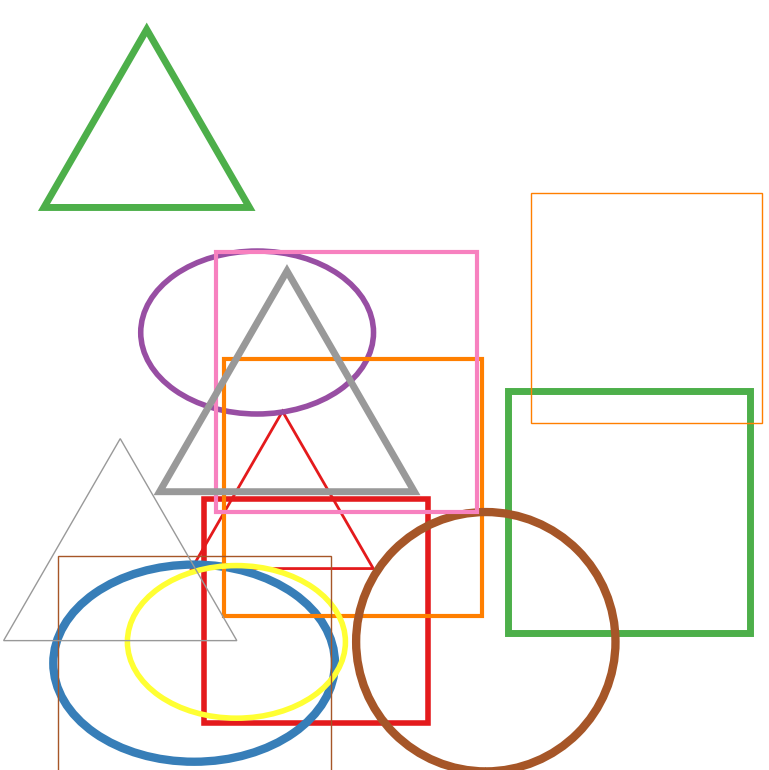[{"shape": "square", "thickness": 2, "radius": 0.73, "center": [0.411, 0.207]}, {"shape": "triangle", "thickness": 1, "radius": 0.68, "center": [0.367, 0.33]}, {"shape": "oval", "thickness": 3, "radius": 0.91, "center": [0.252, 0.139]}, {"shape": "square", "thickness": 2.5, "radius": 0.79, "center": [0.817, 0.335]}, {"shape": "triangle", "thickness": 2.5, "radius": 0.77, "center": [0.191, 0.808]}, {"shape": "oval", "thickness": 2, "radius": 0.76, "center": [0.334, 0.568]}, {"shape": "square", "thickness": 1.5, "radius": 0.84, "center": [0.458, 0.367]}, {"shape": "square", "thickness": 0.5, "radius": 0.75, "center": [0.839, 0.6]}, {"shape": "oval", "thickness": 2, "radius": 0.71, "center": [0.307, 0.166]}, {"shape": "circle", "thickness": 3, "radius": 0.84, "center": [0.631, 0.167]}, {"shape": "square", "thickness": 0.5, "radius": 0.89, "center": [0.253, 0.1]}, {"shape": "square", "thickness": 1.5, "radius": 0.85, "center": [0.45, 0.504]}, {"shape": "triangle", "thickness": 0.5, "radius": 0.87, "center": [0.156, 0.255]}, {"shape": "triangle", "thickness": 2.5, "radius": 0.96, "center": [0.373, 0.457]}]